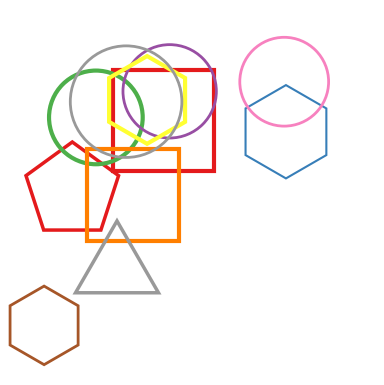[{"shape": "pentagon", "thickness": 2.5, "radius": 0.63, "center": [0.188, 0.505]}, {"shape": "square", "thickness": 3, "radius": 0.66, "center": [0.424, 0.687]}, {"shape": "hexagon", "thickness": 1.5, "radius": 0.61, "center": [0.743, 0.658]}, {"shape": "circle", "thickness": 3, "radius": 0.61, "center": [0.249, 0.695]}, {"shape": "circle", "thickness": 2, "radius": 0.61, "center": [0.441, 0.763]}, {"shape": "square", "thickness": 3, "radius": 0.6, "center": [0.345, 0.494]}, {"shape": "hexagon", "thickness": 3, "radius": 0.57, "center": [0.382, 0.74]}, {"shape": "hexagon", "thickness": 2, "radius": 0.51, "center": [0.115, 0.155]}, {"shape": "circle", "thickness": 2, "radius": 0.58, "center": [0.738, 0.788]}, {"shape": "circle", "thickness": 2, "radius": 0.72, "center": [0.327, 0.736]}, {"shape": "triangle", "thickness": 2.5, "radius": 0.62, "center": [0.304, 0.302]}]